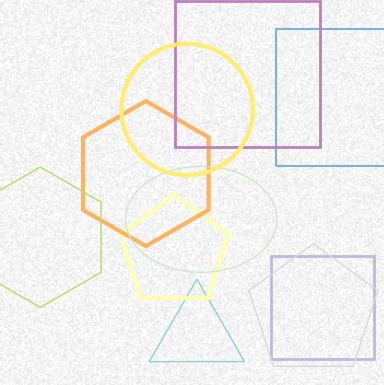[{"shape": "triangle", "thickness": 1, "radius": 0.71, "center": [0.511, 0.132]}, {"shape": "pentagon", "thickness": 3, "radius": 0.74, "center": [0.453, 0.346]}, {"shape": "square", "thickness": 2, "radius": 0.67, "center": [0.837, 0.201]}, {"shape": "square", "thickness": 1.5, "radius": 0.89, "center": [0.893, 0.747]}, {"shape": "hexagon", "thickness": 3, "radius": 0.94, "center": [0.379, 0.549]}, {"shape": "hexagon", "thickness": 1, "radius": 0.91, "center": [0.105, 0.384]}, {"shape": "pentagon", "thickness": 1, "radius": 0.88, "center": [0.814, 0.191]}, {"shape": "square", "thickness": 2, "radius": 0.94, "center": [0.643, 0.807]}, {"shape": "oval", "thickness": 1, "radius": 0.98, "center": [0.523, 0.43]}, {"shape": "circle", "thickness": 3, "radius": 0.85, "center": [0.486, 0.716]}]